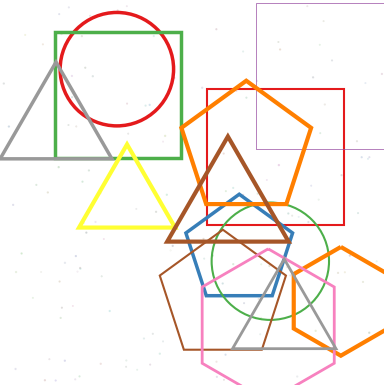[{"shape": "square", "thickness": 1.5, "radius": 0.89, "center": [0.715, 0.592]}, {"shape": "circle", "thickness": 2.5, "radius": 0.74, "center": [0.304, 0.82]}, {"shape": "pentagon", "thickness": 2.5, "radius": 0.73, "center": [0.621, 0.35]}, {"shape": "square", "thickness": 2.5, "radius": 0.82, "center": [0.307, 0.753]}, {"shape": "circle", "thickness": 1.5, "radius": 0.76, "center": [0.702, 0.322]}, {"shape": "square", "thickness": 0.5, "radius": 0.95, "center": [0.854, 0.803]}, {"shape": "pentagon", "thickness": 3, "radius": 0.89, "center": [0.64, 0.613]}, {"shape": "hexagon", "thickness": 3, "radius": 0.71, "center": [0.885, 0.217]}, {"shape": "triangle", "thickness": 3, "radius": 0.72, "center": [0.33, 0.481]}, {"shape": "triangle", "thickness": 3, "radius": 0.91, "center": [0.592, 0.463]}, {"shape": "pentagon", "thickness": 1.5, "radius": 0.86, "center": [0.579, 0.231]}, {"shape": "hexagon", "thickness": 2, "radius": 0.99, "center": [0.697, 0.156]}, {"shape": "triangle", "thickness": 2, "radius": 0.78, "center": [0.738, 0.172]}, {"shape": "triangle", "thickness": 2.5, "radius": 0.84, "center": [0.145, 0.671]}]